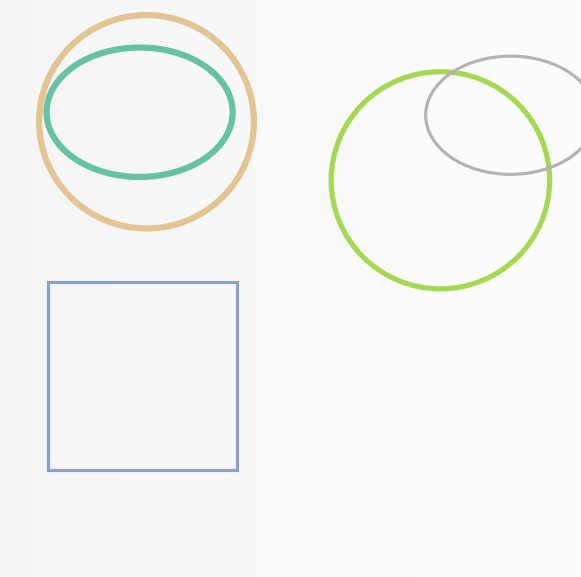[{"shape": "oval", "thickness": 3, "radius": 0.8, "center": [0.24, 0.805]}, {"shape": "square", "thickness": 1.5, "radius": 0.81, "center": [0.245, 0.348]}, {"shape": "circle", "thickness": 2.5, "radius": 0.94, "center": [0.758, 0.687]}, {"shape": "circle", "thickness": 3, "radius": 0.92, "center": [0.252, 0.788]}, {"shape": "oval", "thickness": 1.5, "radius": 0.73, "center": [0.879, 0.8]}]